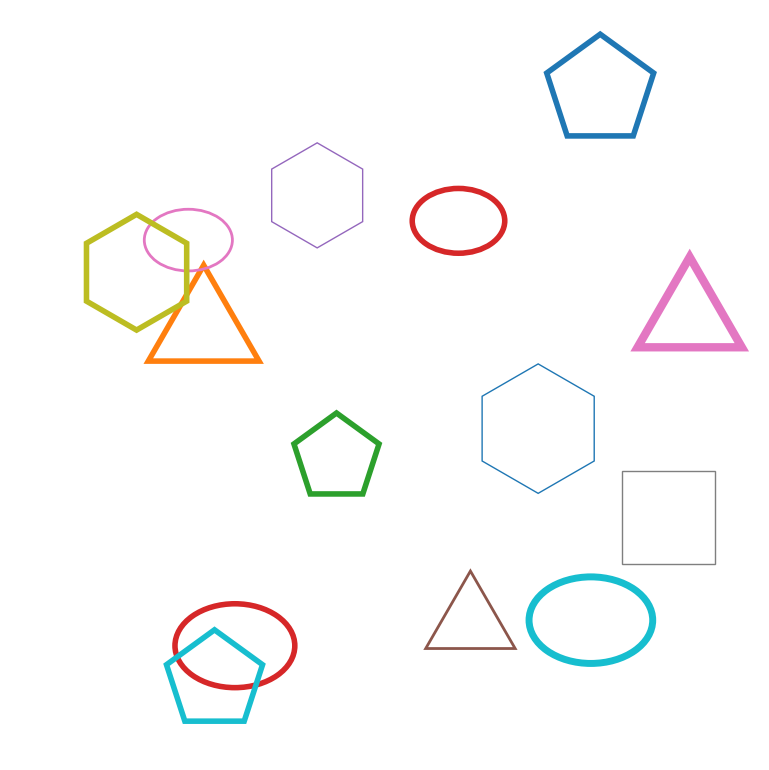[{"shape": "pentagon", "thickness": 2, "radius": 0.37, "center": [0.779, 0.883]}, {"shape": "hexagon", "thickness": 0.5, "radius": 0.42, "center": [0.699, 0.443]}, {"shape": "triangle", "thickness": 2, "radius": 0.42, "center": [0.265, 0.573]}, {"shape": "pentagon", "thickness": 2, "radius": 0.29, "center": [0.437, 0.406]}, {"shape": "oval", "thickness": 2, "radius": 0.3, "center": [0.595, 0.713]}, {"shape": "oval", "thickness": 2, "radius": 0.39, "center": [0.305, 0.161]}, {"shape": "hexagon", "thickness": 0.5, "radius": 0.34, "center": [0.412, 0.746]}, {"shape": "triangle", "thickness": 1, "radius": 0.34, "center": [0.611, 0.191]}, {"shape": "oval", "thickness": 1, "radius": 0.29, "center": [0.245, 0.688]}, {"shape": "triangle", "thickness": 3, "radius": 0.39, "center": [0.896, 0.588]}, {"shape": "square", "thickness": 0.5, "radius": 0.3, "center": [0.868, 0.328]}, {"shape": "hexagon", "thickness": 2, "radius": 0.38, "center": [0.177, 0.646]}, {"shape": "oval", "thickness": 2.5, "radius": 0.4, "center": [0.767, 0.195]}, {"shape": "pentagon", "thickness": 2, "radius": 0.33, "center": [0.279, 0.116]}]